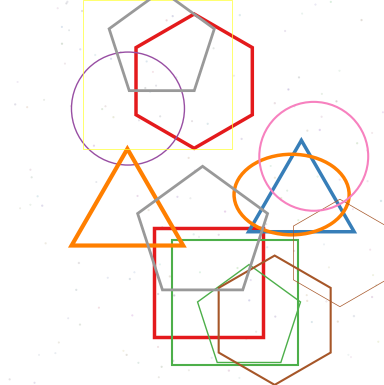[{"shape": "hexagon", "thickness": 2.5, "radius": 0.87, "center": [0.504, 0.789]}, {"shape": "square", "thickness": 2.5, "radius": 0.71, "center": [0.542, 0.266]}, {"shape": "triangle", "thickness": 2.5, "radius": 0.79, "center": [0.783, 0.477]}, {"shape": "pentagon", "thickness": 1, "radius": 0.7, "center": [0.647, 0.172]}, {"shape": "square", "thickness": 1.5, "radius": 0.81, "center": [0.611, 0.214]}, {"shape": "circle", "thickness": 1, "radius": 0.73, "center": [0.332, 0.718]}, {"shape": "triangle", "thickness": 3, "radius": 0.84, "center": [0.331, 0.446]}, {"shape": "oval", "thickness": 2.5, "radius": 0.75, "center": [0.757, 0.495]}, {"shape": "square", "thickness": 0.5, "radius": 0.96, "center": [0.409, 0.807]}, {"shape": "hexagon", "thickness": 1.5, "radius": 0.84, "center": [0.713, 0.168]}, {"shape": "hexagon", "thickness": 0.5, "radius": 0.7, "center": [0.883, 0.343]}, {"shape": "circle", "thickness": 1.5, "radius": 0.71, "center": [0.815, 0.594]}, {"shape": "pentagon", "thickness": 2, "radius": 0.72, "center": [0.42, 0.881]}, {"shape": "pentagon", "thickness": 2, "radius": 0.89, "center": [0.526, 0.391]}]